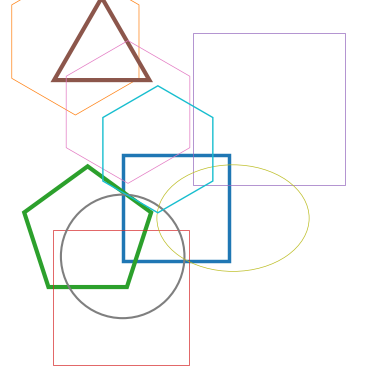[{"shape": "square", "thickness": 2.5, "radius": 0.69, "center": [0.457, 0.46]}, {"shape": "hexagon", "thickness": 0.5, "radius": 0.95, "center": [0.196, 0.892]}, {"shape": "pentagon", "thickness": 3, "radius": 0.87, "center": [0.228, 0.395]}, {"shape": "square", "thickness": 0.5, "radius": 0.88, "center": [0.314, 0.227]}, {"shape": "square", "thickness": 0.5, "radius": 0.98, "center": [0.699, 0.717]}, {"shape": "triangle", "thickness": 3, "radius": 0.71, "center": [0.264, 0.863]}, {"shape": "hexagon", "thickness": 0.5, "radius": 0.93, "center": [0.333, 0.709]}, {"shape": "circle", "thickness": 1.5, "radius": 0.8, "center": [0.319, 0.334]}, {"shape": "oval", "thickness": 0.5, "radius": 0.99, "center": [0.605, 0.433]}, {"shape": "hexagon", "thickness": 1, "radius": 0.82, "center": [0.41, 0.612]}]